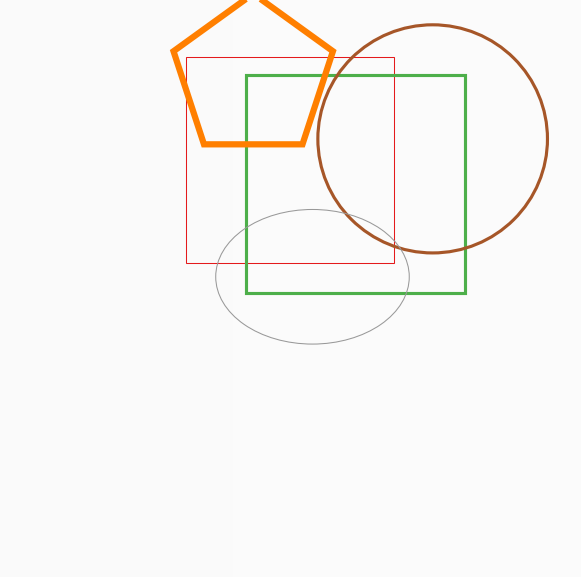[{"shape": "square", "thickness": 0.5, "radius": 0.89, "center": [0.499, 0.722]}, {"shape": "square", "thickness": 1.5, "radius": 0.94, "center": [0.612, 0.68]}, {"shape": "pentagon", "thickness": 3, "radius": 0.72, "center": [0.436, 0.866]}, {"shape": "circle", "thickness": 1.5, "radius": 0.99, "center": [0.744, 0.759]}, {"shape": "oval", "thickness": 0.5, "radius": 0.83, "center": [0.538, 0.52]}]